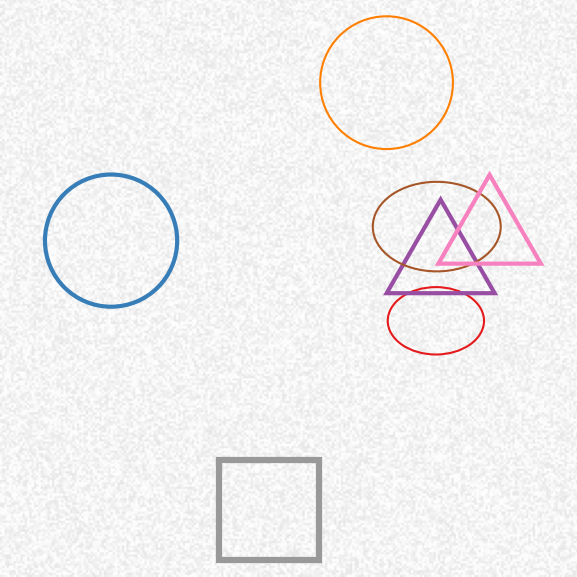[{"shape": "oval", "thickness": 1, "radius": 0.42, "center": [0.755, 0.444]}, {"shape": "circle", "thickness": 2, "radius": 0.57, "center": [0.192, 0.582]}, {"shape": "triangle", "thickness": 2, "radius": 0.54, "center": [0.763, 0.545]}, {"shape": "circle", "thickness": 1, "radius": 0.57, "center": [0.669, 0.856]}, {"shape": "oval", "thickness": 1, "radius": 0.55, "center": [0.756, 0.607]}, {"shape": "triangle", "thickness": 2, "radius": 0.51, "center": [0.848, 0.594]}, {"shape": "square", "thickness": 3, "radius": 0.43, "center": [0.466, 0.116]}]